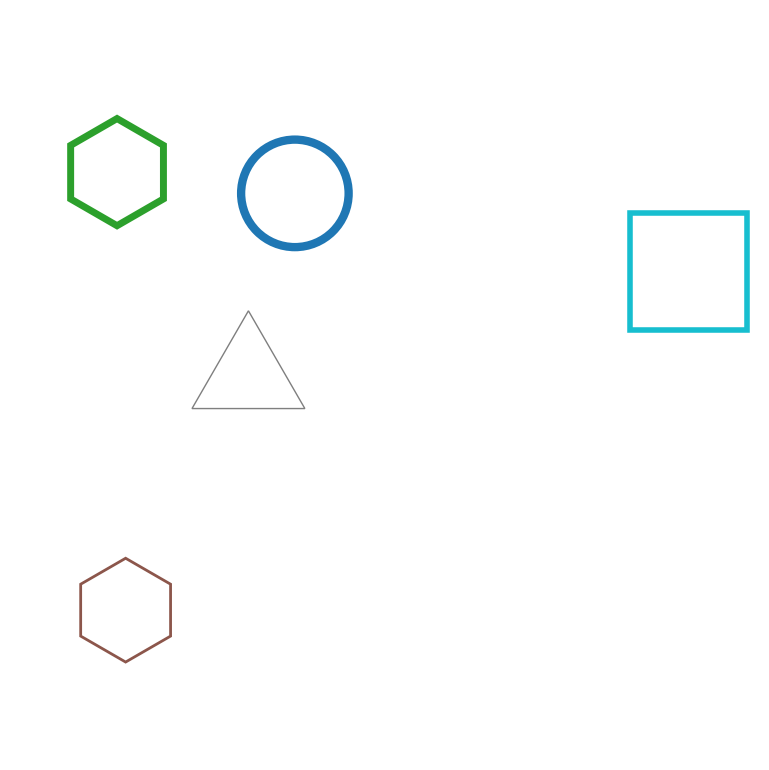[{"shape": "circle", "thickness": 3, "radius": 0.35, "center": [0.383, 0.749]}, {"shape": "hexagon", "thickness": 2.5, "radius": 0.35, "center": [0.152, 0.776]}, {"shape": "hexagon", "thickness": 1, "radius": 0.34, "center": [0.163, 0.208]}, {"shape": "triangle", "thickness": 0.5, "radius": 0.42, "center": [0.323, 0.512]}, {"shape": "square", "thickness": 2, "radius": 0.38, "center": [0.894, 0.648]}]